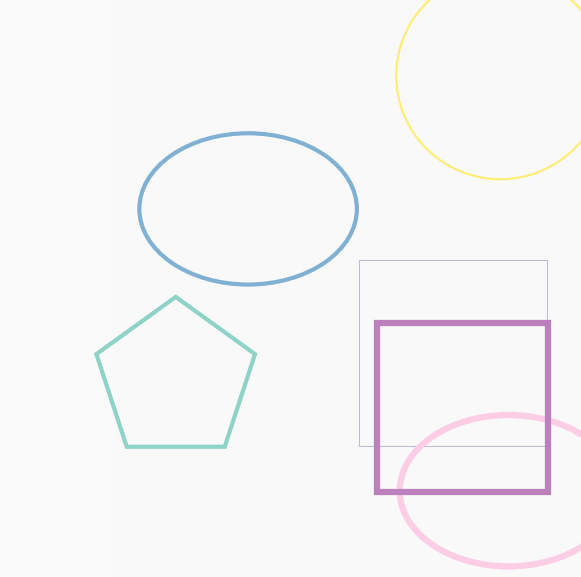[{"shape": "pentagon", "thickness": 2, "radius": 0.72, "center": [0.302, 0.342]}, {"shape": "square", "thickness": 0.5, "radius": 0.81, "center": [0.779, 0.388]}, {"shape": "oval", "thickness": 2, "radius": 0.94, "center": [0.427, 0.637]}, {"shape": "oval", "thickness": 3, "radius": 0.94, "center": [0.875, 0.149]}, {"shape": "square", "thickness": 3, "radius": 0.73, "center": [0.796, 0.294]}, {"shape": "circle", "thickness": 1, "radius": 0.9, "center": [0.861, 0.868]}]